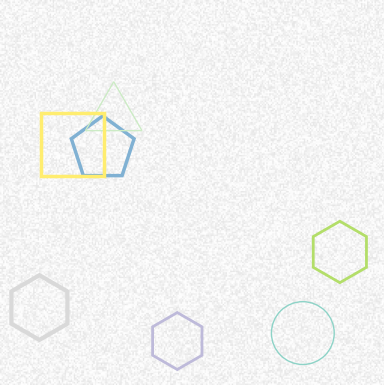[{"shape": "circle", "thickness": 1, "radius": 0.41, "center": [0.787, 0.135]}, {"shape": "hexagon", "thickness": 2, "radius": 0.37, "center": [0.46, 0.114]}, {"shape": "pentagon", "thickness": 2.5, "radius": 0.43, "center": [0.267, 0.613]}, {"shape": "hexagon", "thickness": 2, "radius": 0.4, "center": [0.883, 0.346]}, {"shape": "hexagon", "thickness": 3, "radius": 0.42, "center": [0.102, 0.201]}, {"shape": "triangle", "thickness": 1, "radius": 0.42, "center": [0.295, 0.703]}, {"shape": "square", "thickness": 2.5, "radius": 0.41, "center": [0.189, 0.626]}]